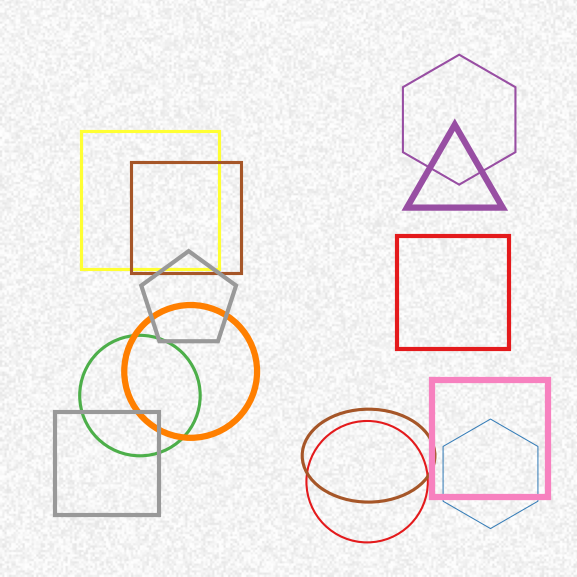[{"shape": "circle", "thickness": 1, "radius": 0.53, "center": [0.636, 0.165]}, {"shape": "square", "thickness": 2, "radius": 0.49, "center": [0.784, 0.493]}, {"shape": "hexagon", "thickness": 0.5, "radius": 0.47, "center": [0.849, 0.179]}, {"shape": "circle", "thickness": 1.5, "radius": 0.52, "center": [0.242, 0.314]}, {"shape": "triangle", "thickness": 3, "radius": 0.48, "center": [0.788, 0.687]}, {"shape": "hexagon", "thickness": 1, "radius": 0.56, "center": [0.795, 0.792]}, {"shape": "circle", "thickness": 3, "radius": 0.57, "center": [0.33, 0.356]}, {"shape": "square", "thickness": 1.5, "radius": 0.6, "center": [0.259, 0.652]}, {"shape": "square", "thickness": 1.5, "radius": 0.48, "center": [0.322, 0.623]}, {"shape": "oval", "thickness": 1.5, "radius": 0.57, "center": [0.638, 0.21]}, {"shape": "square", "thickness": 3, "radius": 0.5, "center": [0.848, 0.24]}, {"shape": "square", "thickness": 2, "radius": 0.45, "center": [0.186, 0.196]}, {"shape": "pentagon", "thickness": 2, "radius": 0.43, "center": [0.327, 0.478]}]